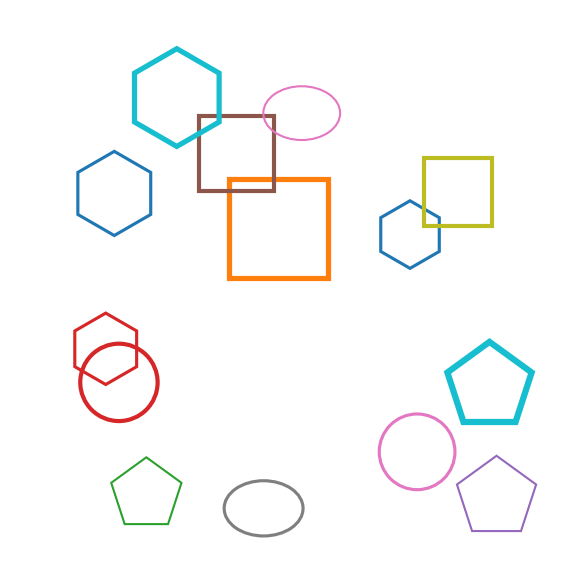[{"shape": "hexagon", "thickness": 1.5, "radius": 0.36, "center": [0.198, 0.664]}, {"shape": "hexagon", "thickness": 1.5, "radius": 0.29, "center": [0.71, 0.593]}, {"shape": "square", "thickness": 2.5, "radius": 0.43, "center": [0.482, 0.603]}, {"shape": "pentagon", "thickness": 1, "radius": 0.32, "center": [0.253, 0.143]}, {"shape": "hexagon", "thickness": 1.5, "radius": 0.31, "center": [0.183, 0.395]}, {"shape": "circle", "thickness": 2, "radius": 0.33, "center": [0.206, 0.337]}, {"shape": "pentagon", "thickness": 1, "radius": 0.36, "center": [0.86, 0.138]}, {"shape": "square", "thickness": 2, "radius": 0.32, "center": [0.409, 0.733]}, {"shape": "oval", "thickness": 1, "radius": 0.33, "center": [0.522, 0.803]}, {"shape": "circle", "thickness": 1.5, "radius": 0.33, "center": [0.722, 0.217]}, {"shape": "oval", "thickness": 1.5, "radius": 0.34, "center": [0.456, 0.119]}, {"shape": "square", "thickness": 2, "radius": 0.3, "center": [0.793, 0.667]}, {"shape": "pentagon", "thickness": 3, "radius": 0.38, "center": [0.848, 0.33]}, {"shape": "hexagon", "thickness": 2.5, "radius": 0.42, "center": [0.306, 0.83]}]